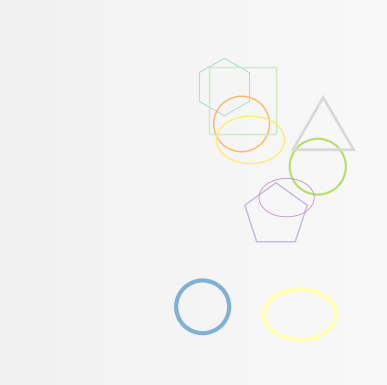[{"shape": "hexagon", "thickness": 0.5, "radius": 0.37, "center": [0.579, 0.774]}, {"shape": "oval", "thickness": 3, "radius": 0.47, "center": [0.774, 0.183]}, {"shape": "pentagon", "thickness": 1, "radius": 0.42, "center": [0.712, 0.441]}, {"shape": "circle", "thickness": 3, "radius": 0.34, "center": [0.523, 0.203]}, {"shape": "circle", "thickness": 1, "radius": 0.36, "center": [0.624, 0.678]}, {"shape": "circle", "thickness": 1.5, "radius": 0.36, "center": [0.82, 0.567]}, {"shape": "triangle", "thickness": 2, "radius": 0.45, "center": [0.834, 0.656]}, {"shape": "oval", "thickness": 0.5, "radius": 0.36, "center": [0.74, 0.487]}, {"shape": "square", "thickness": 1, "radius": 0.43, "center": [0.625, 0.738]}, {"shape": "oval", "thickness": 1, "radius": 0.44, "center": [0.646, 0.637]}]